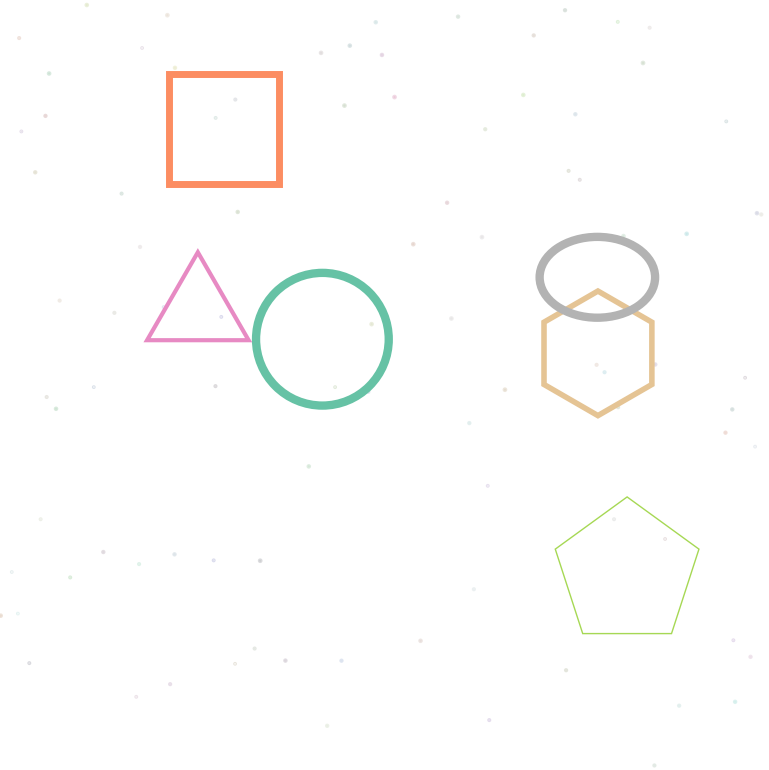[{"shape": "circle", "thickness": 3, "radius": 0.43, "center": [0.419, 0.559]}, {"shape": "square", "thickness": 2.5, "radius": 0.36, "center": [0.291, 0.833]}, {"shape": "triangle", "thickness": 1.5, "radius": 0.38, "center": [0.257, 0.596]}, {"shape": "pentagon", "thickness": 0.5, "radius": 0.49, "center": [0.814, 0.257]}, {"shape": "hexagon", "thickness": 2, "radius": 0.4, "center": [0.777, 0.541]}, {"shape": "oval", "thickness": 3, "radius": 0.37, "center": [0.776, 0.64]}]